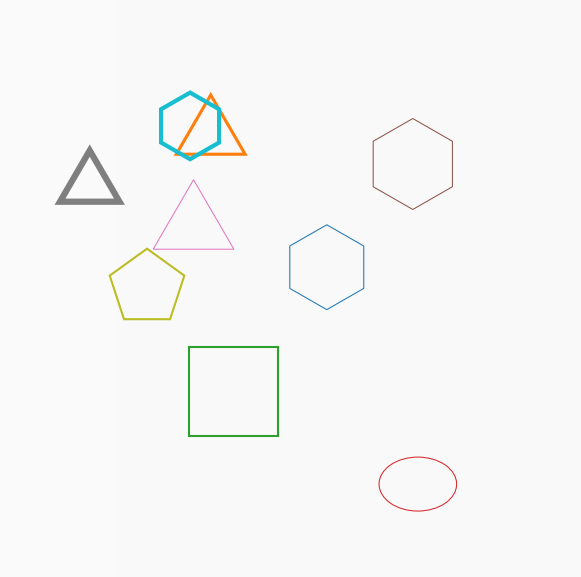[{"shape": "hexagon", "thickness": 0.5, "radius": 0.37, "center": [0.562, 0.536]}, {"shape": "triangle", "thickness": 1.5, "radius": 0.34, "center": [0.363, 0.766]}, {"shape": "square", "thickness": 1, "radius": 0.39, "center": [0.401, 0.322]}, {"shape": "oval", "thickness": 0.5, "radius": 0.33, "center": [0.719, 0.161]}, {"shape": "hexagon", "thickness": 0.5, "radius": 0.39, "center": [0.71, 0.715]}, {"shape": "triangle", "thickness": 0.5, "radius": 0.4, "center": [0.333, 0.608]}, {"shape": "triangle", "thickness": 3, "radius": 0.3, "center": [0.154, 0.679]}, {"shape": "pentagon", "thickness": 1, "radius": 0.34, "center": [0.253, 0.501]}, {"shape": "hexagon", "thickness": 2, "radius": 0.29, "center": [0.327, 0.781]}]